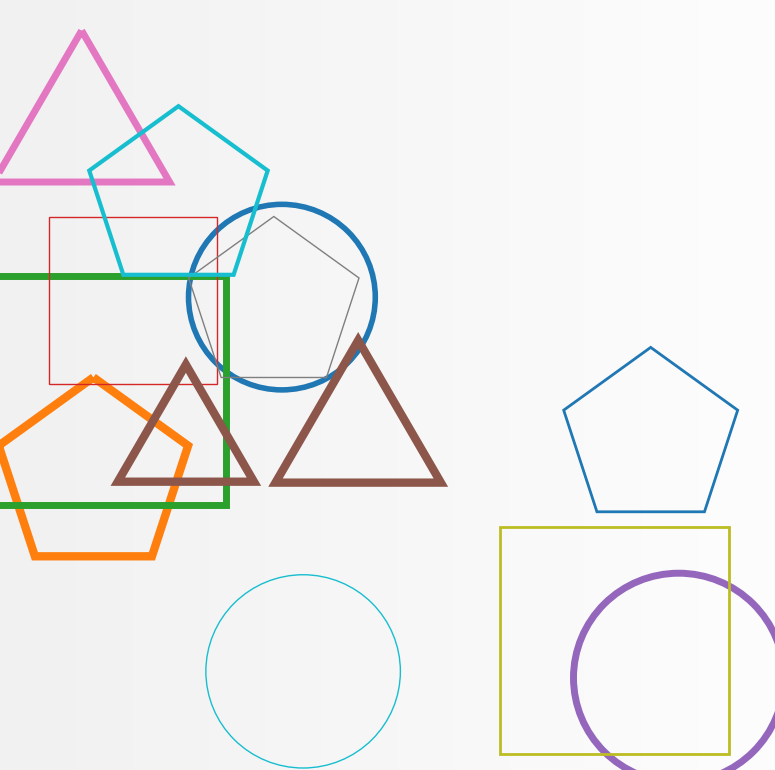[{"shape": "circle", "thickness": 2, "radius": 0.6, "center": [0.364, 0.614]}, {"shape": "pentagon", "thickness": 1, "radius": 0.59, "center": [0.84, 0.431]}, {"shape": "pentagon", "thickness": 3, "radius": 0.64, "center": [0.121, 0.381]}, {"shape": "square", "thickness": 2.5, "radius": 0.74, "center": [0.144, 0.493]}, {"shape": "square", "thickness": 0.5, "radius": 0.54, "center": [0.172, 0.61]}, {"shape": "circle", "thickness": 2.5, "radius": 0.68, "center": [0.876, 0.12]}, {"shape": "triangle", "thickness": 3, "radius": 0.62, "center": [0.462, 0.435]}, {"shape": "triangle", "thickness": 3, "radius": 0.51, "center": [0.24, 0.425]}, {"shape": "triangle", "thickness": 2.5, "radius": 0.66, "center": [0.105, 0.829]}, {"shape": "pentagon", "thickness": 0.5, "radius": 0.58, "center": [0.353, 0.603]}, {"shape": "square", "thickness": 1, "radius": 0.74, "center": [0.793, 0.169]}, {"shape": "pentagon", "thickness": 1.5, "radius": 0.61, "center": [0.23, 0.741]}, {"shape": "circle", "thickness": 0.5, "radius": 0.63, "center": [0.391, 0.128]}]